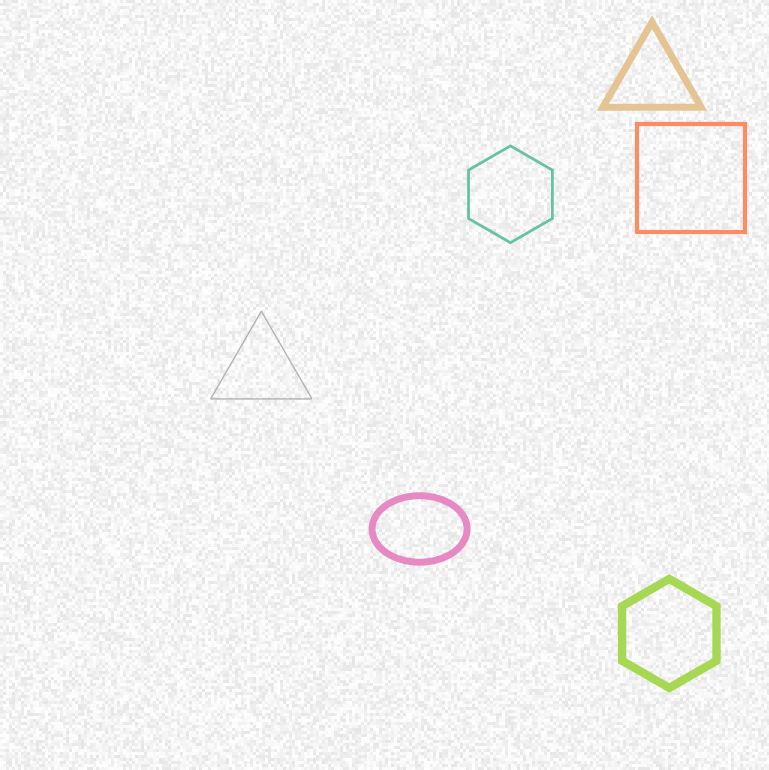[{"shape": "hexagon", "thickness": 1, "radius": 0.31, "center": [0.663, 0.748]}, {"shape": "square", "thickness": 1.5, "radius": 0.35, "center": [0.897, 0.769]}, {"shape": "oval", "thickness": 2.5, "radius": 0.31, "center": [0.545, 0.313]}, {"shape": "hexagon", "thickness": 3, "radius": 0.35, "center": [0.869, 0.177]}, {"shape": "triangle", "thickness": 2.5, "radius": 0.37, "center": [0.847, 0.898]}, {"shape": "triangle", "thickness": 0.5, "radius": 0.38, "center": [0.339, 0.52]}]